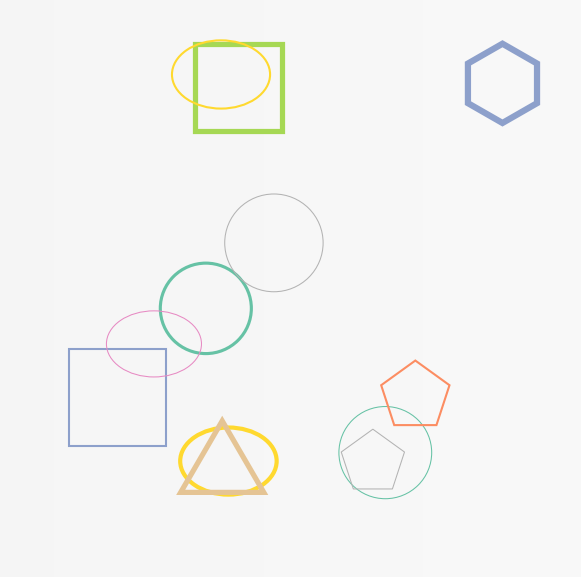[{"shape": "circle", "thickness": 0.5, "radius": 0.4, "center": [0.663, 0.215]}, {"shape": "circle", "thickness": 1.5, "radius": 0.39, "center": [0.354, 0.465]}, {"shape": "pentagon", "thickness": 1, "radius": 0.31, "center": [0.715, 0.313]}, {"shape": "hexagon", "thickness": 3, "radius": 0.34, "center": [0.864, 0.855]}, {"shape": "square", "thickness": 1, "radius": 0.42, "center": [0.203, 0.311]}, {"shape": "oval", "thickness": 0.5, "radius": 0.41, "center": [0.265, 0.404]}, {"shape": "square", "thickness": 2.5, "radius": 0.38, "center": [0.41, 0.848]}, {"shape": "oval", "thickness": 2, "radius": 0.41, "center": [0.393, 0.201]}, {"shape": "oval", "thickness": 1, "radius": 0.42, "center": [0.38, 0.87]}, {"shape": "triangle", "thickness": 2.5, "radius": 0.41, "center": [0.382, 0.188]}, {"shape": "pentagon", "thickness": 0.5, "radius": 0.29, "center": [0.641, 0.199]}, {"shape": "circle", "thickness": 0.5, "radius": 0.42, "center": [0.471, 0.579]}]